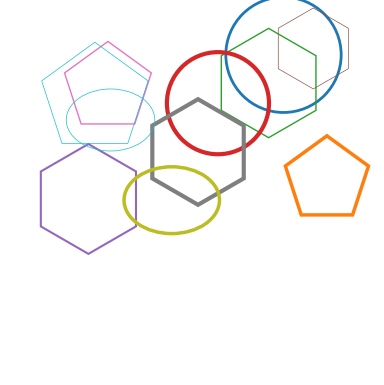[{"shape": "circle", "thickness": 2, "radius": 0.75, "center": [0.736, 0.858]}, {"shape": "pentagon", "thickness": 2.5, "radius": 0.57, "center": [0.849, 0.534]}, {"shape": "hexagon", "thickness": 1, "radius": 0.71, "center": [0.698, 0.784]}, {"shape": "circle", "thickness": 3, "radius": 0.66, "center": [0.566, 0.732]}, {"shape": "hexagon", "thickness": 1.5, "radius": 0.71, "center": [0.23, 0.483]}, {"shape": "hexagon", "thickness": 0.5, "radius": 0.53, "center": [0.814, 0.874]}, {"shape": "pentagon", "thickness": 1, "radius": 0.59, "center": [0.28, 0.774]}, {"shape": "hexagon", "thickness": 3, "radius": 0.69, "center": [0.514, 0.605]}, {"shape": "oval", "thickness": 2.5, "radius": 0.62, "center": [0.446, 0.48]}, {"shape": "pentagon", "thickness": 0.5, "radius": 0.73, "center": [0.246, 0.745]}, {"shape": "oval", "thickness": 0.5, "radius": 0.58, "center": [0.287, 0.688]}]